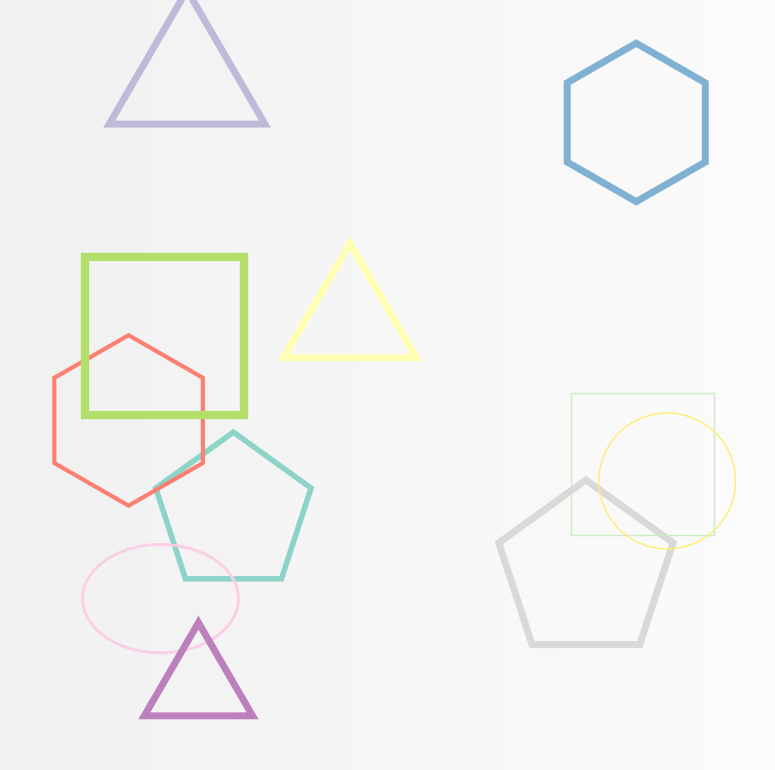[{"shape": "pentagon", "thickness": 2, "radius": 0.53, "center": [0.301, 0.333]}, {"shape": "triangle", "thickness": 2.5, "radius": 0.49, "center": [0.452, 0.585]}, {"shape": "triangle", "thickness": 2.5, "radius": 0.58, "center": [0.241, 0.897]}, {"shape": "hexagon", "thickness": 1.5, "radius": 0.55, "center": [0.166, 0.454]}, {"shape": "hexagon", "thickness": 2.5, "radius": 0.51, "center": [0.821, 0.841]}, {"shape": "square", "thickness": 3, "radius": 0.51, "center": [0.213, 0.563]}, {"shape": "oval", "thickness": 1, "radius": 0.5, "center": [0.207, 0.223]}, {"shape": "pentagon", "thickness": 2.5, "radius": 0.59, "center": [0.756, 0.258]}, {"shape": "triangle", "thickness": 2.5, "radius": 0.4, "center": [0.256, 0.111]}, {"shape": "square", "thickness": 0.5, "radius": 0.46, "center": [0.829, 0.397]}, {"shape": "circle", "thickness": 0.5, "radius": 0.44, "center": [0.861, 0.375]}]